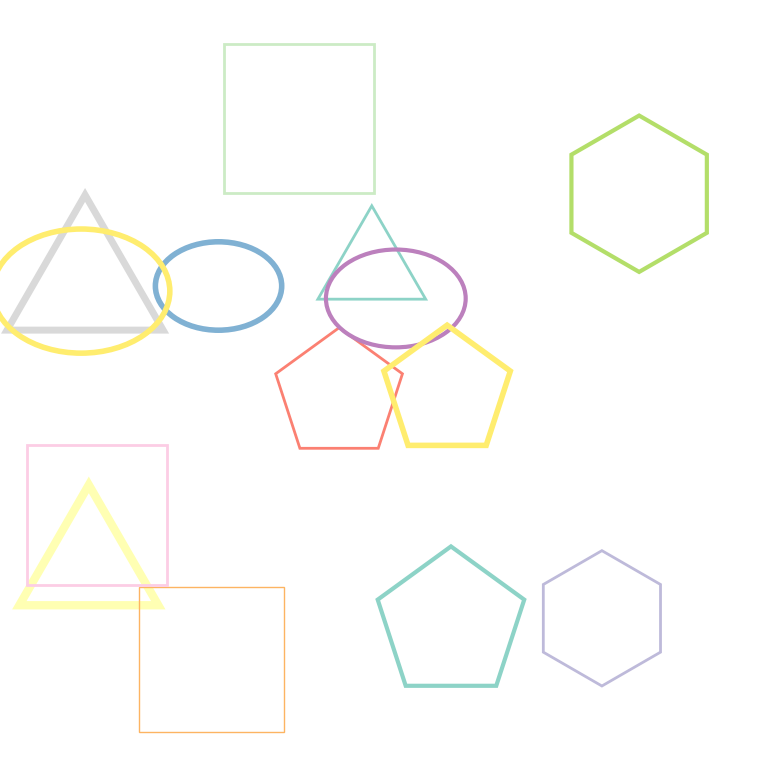[{"shape": "triangle", "thickness": 1, "radius": 0.4, "center": [0.483, 0.652]}, {"shape": "pentagon", "thickness": 1.5, "radius": 0.5, "center": [0.586, 0.19]}, {"shape": "triangle", "thickness": 3, "radius": 0.52, "center": [0.115, 0.266]}, {"shape": "hexagon", "thickness": 1, "radius": 0.44, "center": [0.782, 0.197]}, {"shape": "pentagon", "thickness": 1, "radius": 0.43, "center": [0.44, 0.488]}, {"shape": "oval", "thickness": 2, "radius": 0.41, "center": [0.284, 0.629]}, {"shape": "square", "thickness": 0.5, "radius": 0.47, "center": [0.274, 0.144]}, {"shape": "hexagon", "thickness": 1.5, "radius": 0.51, "center": [0.83, 0.748]}, {"shape": "square", "thickness": 1, "radius": 0.45, "center": [0.126, 0.331]}, {"shape": "triangle", "thickness": 2.5, "radius": 0.59, "center": [0.11, 0.63]}, {"shape": "oval", "thickness": 1.5, "radius": 0.45, "center": [0.514, 0.612]}, {"shape": "square", "thickness": 1, "radius": 0.49, "center": [0.389, 0.846]}, {"shape": "oval", "thickness": 2, "radius": 0.58, "center": [0.105, 0.622]}, {"shape": "pentagon", "thickness": 2, "radius": 0.43, "center": [0.581, 0.491]}]